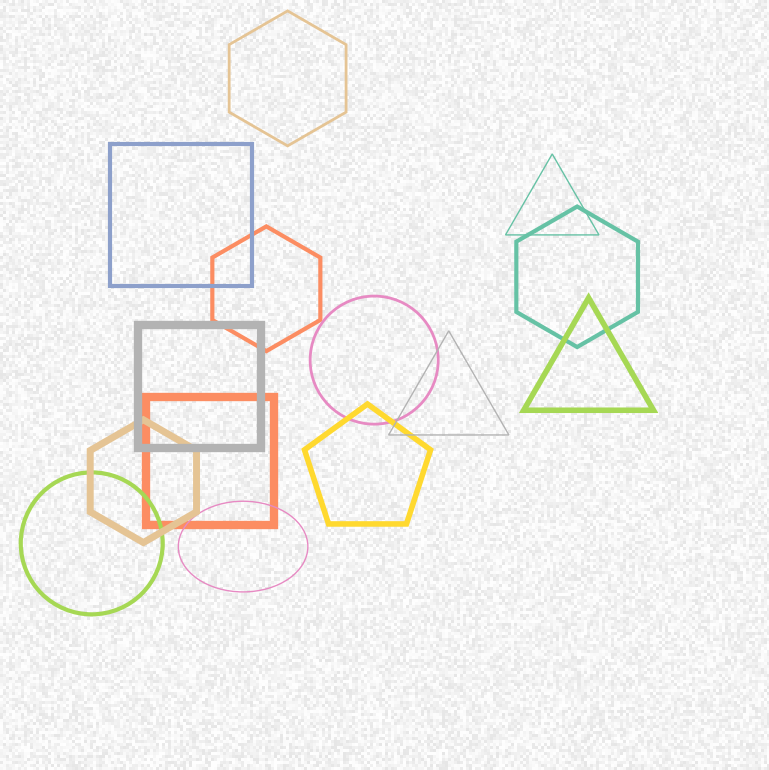[{"shape": "triangle", "thickness": 0.5, "radius": 0.35, "center": [0.717, 0.73]}, {"shape": "hexagon", "thickness": 1.5, "radius": 0.46, "center": [0.75, 0.641]}, {"shape": "hexagon", "thickness": 1.5, "radius": 0.4, "center": [0.346, 0.625]}, {"shape": "square", "thickness": 3, "radius": 0.42, "center": [0.273, 0.402]}, {"shape": "square", "thickness": 1.5, "radius": 0.46, "center": [0.235, 0.721]}, {"shape": "circle", "thickness": 1, "radius": 0.42, "center": [0.486, 0.532]}, {"shape": "oval", "thickness": 0.5, "radius": 0.42, "center": [0.316, 0.29]}, {"shape": "circle", "thickness": 1.5, "radius": 0.46, "center": [0.119, 0.294]}, {"shape": "triangle", "thickness": 2, "radius": 0.49, "center": [0.764, 0.516]}, {"shape": "pentagon", "thickness": 2, "radius": 0.43, "center": [0.477, 0.389]}, {"shape": "hexagon", "thickness": 1, "radius": 0.44, "center": [0.374, 0.898]}, {"shape": "hexagon", "thickness": 2.5, "radius": 0.4, "center": [0.186, 0.375]}, {"shape": "triangle", "thickness": 0.5, "radius": 0.45, "center": [0.583, 0.48]}, {"shape": "square", "thickness": 3, "radius": 0.4, "center": [0.259, 0.498]}]